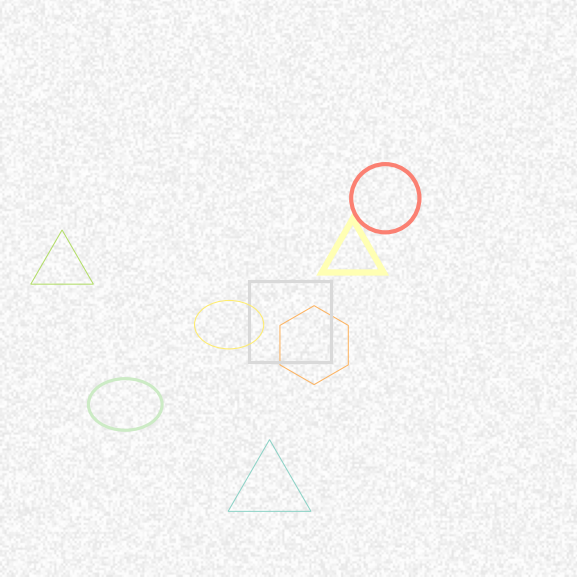[{"shape": "triangle", "thickness": 0.5, "radius": 0.41, "center": [0.467, 0.155]}, {"shape": "triangle", "thickness": 3, "radius": 0.31, "center": [0.611, 0.558]}, {"shape": "circle", "thickness": 2, "radius": 0.3, "center": [0.667, 0.656]}, {"shape": "hexagon", "thickness": 0.5, "radius": 0.34, "center": [0.544, 0.402]}, {"shape": "triangle", "thickness": 0.5, "radius": 0.31, "center": [0.107, 0.538]}, {"shape": "square", "thickness": 1.5, "radius": 0.35, "center": [0.502, 0.442]}, {"shape": "oval", "thickness": 1.5, "radius": 0.32, "center": [0.217, 0.299]}, {"shape": "oval", "thickness": 0.5, "radius": 0.3, "center": [0.397, 0.437]}]